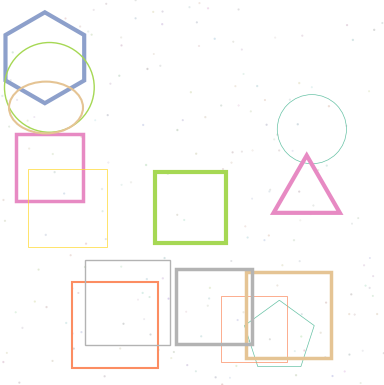[{"shape": "pentagon", "thickness": 0.5, "radius": 0.48, "center": [0.726, 0.125]}, {"shape": "circle", "thickness": 0.5, "radius": 0.45, "center": [0.81, 0.664]}, {"shape": "square", "thickness": 0.5, "radius": 0.43, "center": [0.659, 0.145]}, {"shape": "square", "thickness": 1.5, "radius": 0.56, "center": [0.298, 0.157]}, {"shape": "hexagon", "thickness": 3, "radius": 0.59, "center": [0.116, 0.85]}, {"shape": "triangle", "thickness": 3, "radius": 0.5, "center": [0.797, 0.497]}, {"shape": "square", "thickness": 2.5, "radius": 0.44, "center": [0.128, 0.565]}, {"shape": "square", "thickness": 3, "radius": 0.46, "center": [0.495, 0.462]}, {"shape": "circle", "thickness": 1, "radius": 0.58, "center": [0.128, 0.773]}, {"shape": "square", "thickness": 0.5, "radius": 0.51, "center": [0.175, 0.46]}, {"shape": "square", "thickness": 2.5, "radius": 0.56, "center": [0.749, 0.182]}, {"shape": "oval", "thickness": 1.5, "radius": 0.48, "center": [0.119, 0.721]}, {"shape": "square", "thickness": 2.5, "radius": 0.49, "center": [0.556, 0.204]}, {"shape": "square", "thickness": 1, "radius": 0.55, "center": [0.33, 0.213]}]